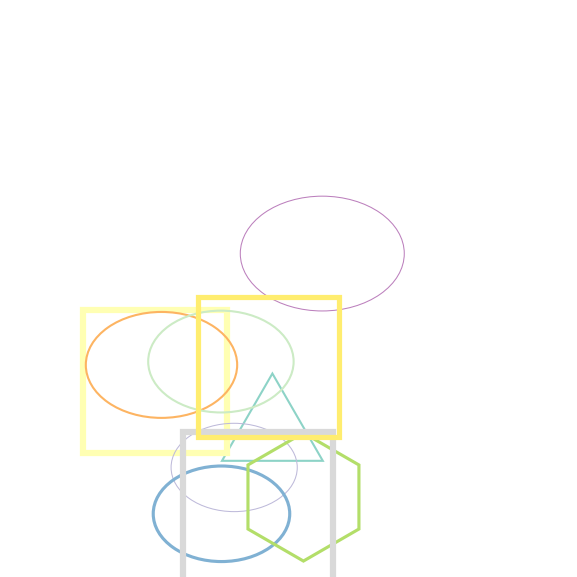[{"shape": "triangle", "thickness": 1, "radius": 0.5, "center": [0.472, 0.252]}, {"shape": "square", "thickness": 3, "radius": 0.62, "center": [0.268, 0.339]}, {"shape": "oval", "thickness": 0.5, "radius": 0.55, "center": [0.405, 0.19]}, {"shape": "oval", "thickness": 1.5, "radius": 0.59, "center": [0.384, 0.109]}, {"shape": "oval", "thickness": 1, "radius": 0.66, "center": [0.28, 0.367]}, {"shape": "hexagon", "thickness": 1.5, "radius": 0.55, "center": [0.525, 0.139]}, {"shape": "square", "thickness": 3, "radius": 0.65, "center": [0.446, 0.122]}, {"shape": "oval", "thickness": 0.5, "radius": 0.71, "center": [0.558, 0.56]}, {"shape": "oval", "thickness": 1, "radius": 0.63, "center": [0.383, 0.373]}, {"shape": "square", "thickness": 2.5, "radius": 0.61, "center": [0.465, 0.364]}]